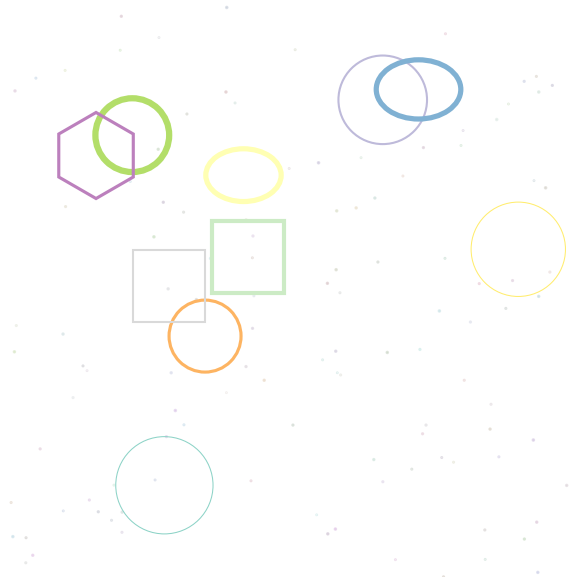[{"shape": "circle", "thickness": 0.5, "radius": 0.42, "center": [0.285, 0.159]}, {"shape": "oval", "thickness": 2.5, "radius": 0.33, "center": [0.422, 0.696]}, {"shape": "circle", "thickness": 1, "radius": 0.38, "center": [0.663, 0.826]}, {"shape": "oval", "thickness": 2.5, "radius": 0.37, "center": [0.725, 0.844]}, {"shape": "circle", "thickness": 1.5, "radius": 0.31, "center": [0.355, 0.417]}, {"shape": "circle", "thickness": 3, "radius": 0.32, "center": [0.229, 0.765]}, {"shape": "square", "thickness": 1, "radius": 0.31, "center": [0.292, 0.503]}, {"shape": "hexagon", "thickness": 1.5, "radius": 0.37, "center": [0.166, 0.73]}, {"shape": "square", "thickness": 2, "radius": 0.31, "center": [0.43, 0.554]}, {"shape": "circle", "thickness": 0.5, "radius": 0.41, "center": [0.897, 0.567]}]